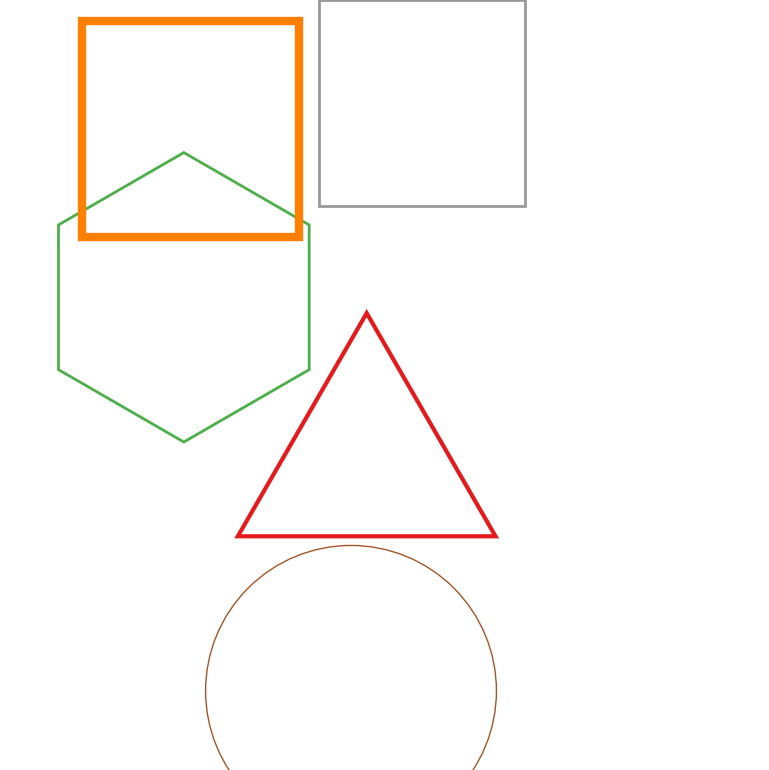[{"shape": "triangle", "thickness": 1.5, "radius": 0.97, "center": [0.476, 0.4]}, {"shape": "hexagon", "thickness": 1, "radius": 0.94, "center": [0.239, 0.614]}, {"shape": "square", "thickness": 3, "radius": 0.7, "center": [0.247, 0.832]}, {"shape": "circle", "thickness": 0.5, "radius": 0.94, "center": [0.456, 0.103]}, {"shape": "square", "thickness": 1, "radius": 0.67, "center": [0.548, 0.866]}]